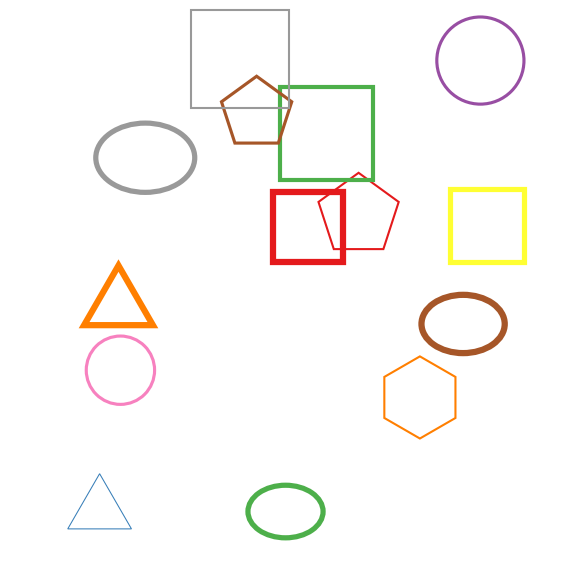[{"shape": "pentagon", "thickness": 1, "radius": 0.37, "center": [0.621, 0.627]}, {"shape": "square", "thickness": 3, "radius": 0.3, "center": [0.533, 0.607]}, {"shape": "triangle", "thickness": 0.5, "radius": 0.32, "center": [0.172, 0.115]}, {"shape": "oval", "thickness": 2.5, "radius": 0.33, "center": [0.494, 0.113]}, {"shape": "square", "thickness": 2, "radius": 0.4, "center": [0.566, 0.768]}, {"shape": "circle", "thickness": 1.5, "radius": 0.38, "center": [0.832, 0.894]}, {"shape": "hexagon", "thickness": 1, "radius": 0.36, "center": [0.727, 0.311]}, {"shape": "triangle", "thickness": 3, "radius": 0.34, "center": [0.205, 0.47]}, {"shape": "square", "thickness": 2.5, "radius": 0.32, "center": [0.843, 0.609]}, {"shape": "pentagon", "thickness": 1.5, "radius": 0.32, "center": [0.444, 0.803]}, {"shape": "oval", "thickness": 3, "radius": 0.36, "center": [0.802, 0.438]}, {"shape": "circle", "thickness": 1.5, "radius": 0.3, "center": [0.209, 0.358]}, {"shape": "square", "thickness": 1, "radius": 0.42, "center": [0.416, 0.897]}, {"shape": "oval", "thickness": 2.5, "radius": 0.43, "center": [0.252, 0.726]}]